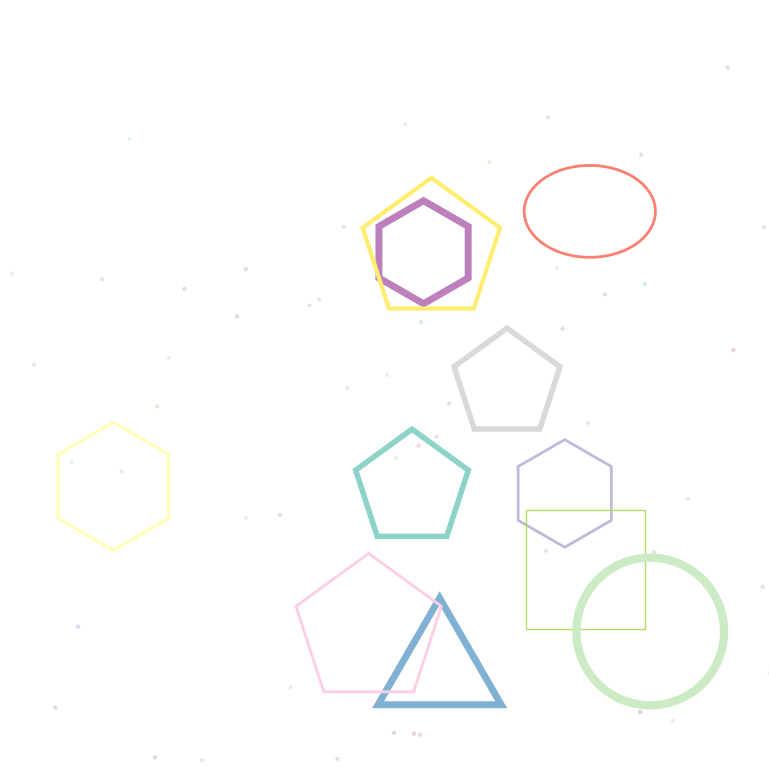[{"shape": "pentagon", "thickness": 2, "radius": 0.38, "center": [0.535, 0.366]}, {"shape": "hexagon", "thickness": 1, "radius": 0.41, "center": [0.147, 0.368]}, {"shape": "hexagon", "thickness": 1, "radius": 0.35, "center": [0.733, 0.359]}, {"shape": "oval", "thickness": 1, "radius": 0.43, "center": [0.766, 0.725]}, {"shape": "triangle", "thickness": 2.5, "radius": 0.46, "center": [0.571, 0.131]}, {"shape": "square", "thickness": 0.5, "radius": 0.39, "center": [0.76, 0.26]}, {"shape": "pentagon", "thickness": 1, "radius": 0.5, "center": [0.479, 0.182]}, {"shape": "pentagon", "thickness": 2, "radius": 0.36, "center": [0.658, 0.501]}, {"shape": "hexagon", "thickness": 2.5, "radius": 0.33, "center": [0.55, 0.672]}, {"shape": "circle", "thickness": 3, "radius": 0.48, "center": [0.844, 0.18]}, {"shape": "pentagon", "thickness": 1.5, "radius": 0.47, "center": [0.56, 0.675]}]